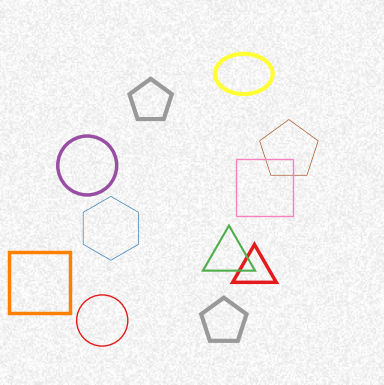[{"shape": "circle", "thickness": 1, "radius": 0.33, "center": [0.266, 0.168]}, {"shape": "triangle", "thickness": 2.5, "radius": 0.33, "center": [0.661, 0.299]}, {"shape": "hexagon", "thickness": 0.5, "radius": 0.41, "center": [0.288, 0.407]}, {"shape": "triangle", "thickness": 1.5, "radius": 0.39, "center": [0.595, 0.336]}, {"shape": "circle", "thickness": 2.5, "radius": 0.38, "center": [0.227, 0.57]}, {"shape": "square", "thickness": 2.5, "radius": 0.4, "center": [0.102, 0.267]}, {"shape": "oval", "thickness": 3, "radius": 0.37, "center": [0.633, 0.808]}, {"shape": "pentagon", "thickness": 0.5, "radius": 0.4, "center": [0.75, 0.61]}, {"shape": "square", "thickness": 1, "radius": 0.36, "center": [0.687, 0.513]}, {"shape": "pentagon", "thickness": 3, "radius": 0.29, "center": [0.391, 0.738]}, {"shape": "pentagon", "thickness": 3, "radius": 0.31, "center": [0.581, 0.165]}]